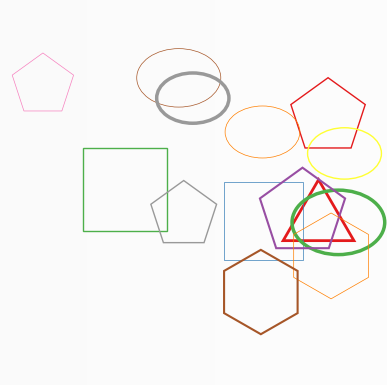[{"shape": "triangle", "thickness": 2, "radius": 0.53, "center": [0.822, 0.428]}, {"shape": "pentagon", "thickness": 1, "radius": 0.5, "center": [0.847, 0.697]}, {"shape": "square", "thickness": 0.5, "radius": 0.51, "center": [0.68, 0.426]}, {"shape": "oval", "thickness": 2.5, "radius": 0.6, "center": [0.873, 0.422]}, {"shape": "square", "thickness": 1, "radius": 0.54, "center": [0.323, 0.508]}, {"shape": "pentagon", "thickness": 1.5, "radius": 0.58, "center": [0.781, 0.449]}, {"shape": "oval", "thickness": 0.5, "radius": 0.48, "center": [0.677, 0.657]}, {"shape": "hexagon", "thickness": 0.5, "radius": 0.56, "center": [0.854, 0.335]}, {"shape": "oval", "thickness": 1, "radius": 0.48, "center": [0.889, 0.601]}, {"shape": "oval", "thickness": 0.5, "radius": 0.54, "center": [0.461, 0.798]}, {"shape": "hexagon", "thickness": 1.5, "radius": 0.55, "center": [0.673, 0.241]}, {"shape": "pentagon", "thickness": 0.5, "radius": 0.42, "center": [0.111, 0.779]}, {"shape": "pentagon", "thickness": 1, "radius": 0.45, "center": [0.474, 0.442]}, {"shape": "oval", "thickness": 2.5, "radius": 0.47, "center": [0.498, 0.745]}]